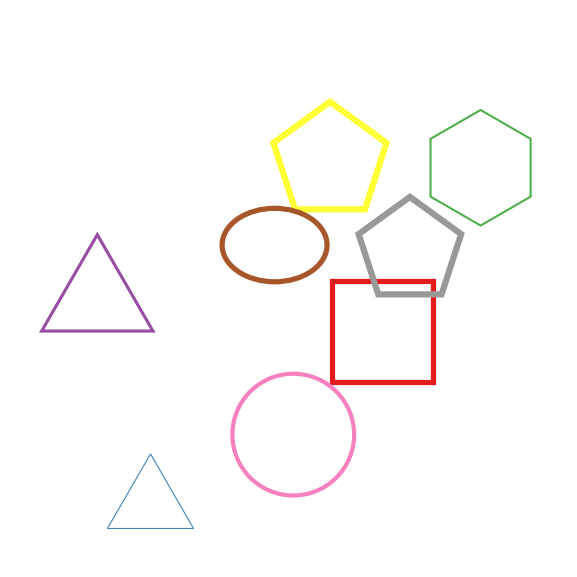[{"shape": "square", "thickness": 2.5, "radius": 0.44, "center": [0.663, 0.425]}, {"shape": "triangle", "thickness": 0.5, "radius": 0.43, "center": [0.261, 0.127]}, {"shape": "hexagon", "thickness": 1, "radius": 0.5, "center": [0.832, 0.709]}, {"shape": "triangle", "thickness": 1.5, "radius": 0.56, "center": [0.168, 0.481]}, {"shape": "pentagon", "thickness": 3, "radius": 0.51, "center": [0.571, 0.72]}, {"shape": "oval", "thickness": 2.5, "radius": 0.45, "center": [0.475, 0.575]}, {"shape": "circle", "thickness": 2, "radius": 0.53, "center": [0.508, 0.247]}, {"shape": "pentagon", "thickness": 3, "radius": 0.47, "center": [0.71, 0.565]}]